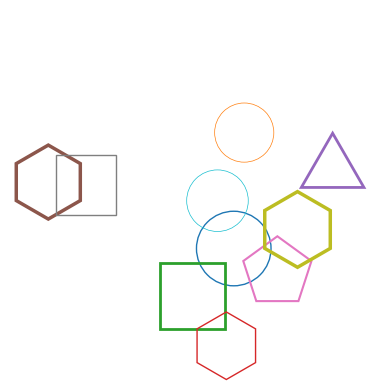[{"shape": "circle", "thickness": 1, "radius": 0.48, "center": [0.607, 0.354]}, {"shape": "circle", "thickness": 0.5, "radius": 0.38, "center": [0.634, 0.656]}, {"shape": "square", "thickness": 2, "radius": 0.42, "center": [0.501, 0.231]}, {"shape": "hexagon", "thickness": 1, "radius": 0.44, "center": [0.588, 0.102]}, {"shape": "triangle", "thickness": 2, "radius": 0.47, "center": [0.864, 0.56]}, {"shape": "hexagon", "thickness": 2.5, "radius": 0.48, "center": [0.125, 0.527]}, {"shape": "pentagon", "thickness": 1.5, "radius": 0.47, "center": [0.72, 0.293]}, {"shape": "square", "thickness": 1, "radius": 0.39, "center": [0.222, 0.518]}, {"shape": "hexagon", "thickness": 2.5, "radius": 0.49, "center": [0.773, 0.404]}, {"shape": "circle", "thickness": 0.5, "radius": 0.4, "center": [0.565, 0.479]}]